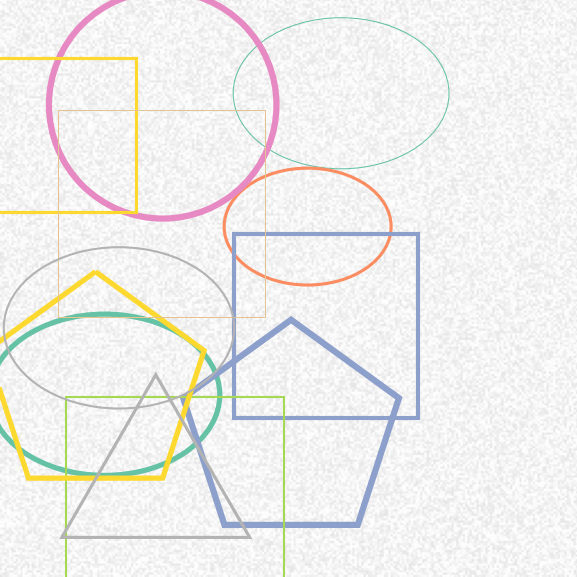[{"shape": "oval", "thickness": 0.5, "radius": 0.93, "center": [0.591, 0.838]}, {"shape": "oval", "thickness": 2.5, "radius": 1.0, "center": [0.181, 0.316]}, {"shape": "oval", "thickness": 1.5, "radius": 0.72, "center": [0.533, 0.607]}, {"shape": "square", "thickness": 2, "radius": 0.8, "center": [0.564, 0.434]}, {"shape": "pentagon", "thickness": 3, "radius": 0.98, "center": [0.504, 0.249]}, {"shape": "circle", "thickness": 3, "radius": 0.98, "center": [0.282, 0.818]}, {"shape": "square", "thickness": 1, "radius": 0.94, "center": [0.302, 0.124]}, {"shape": "pentagon", "thickness": 2.5, "radius": 0.99, "center": [0.165, 0.331]}, {"shape": "square", "thickness": 1.5, "radius": 0.67, "center": [0.102, 0.766]}, {"shape": "square", "thickness": 0.5, "radius": 0.9, "center": [0.28, 0.629]}, {"shape": "triangle", "thickness": 1.5, "radius": 0.94, "center": [0.27, 0.162]}, {"shape": "oval", "thickness": 1, "radius": 1.0, "center": [0.206, 0.431]}]